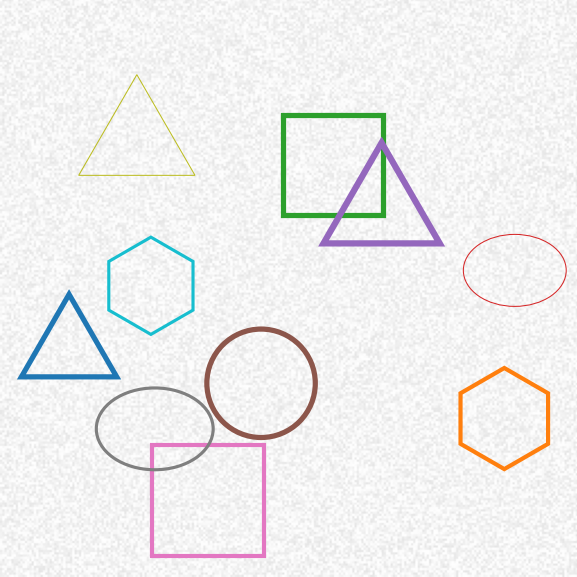[{"shape": "triangle", "thickness": 2.5, "radius": 0.48, "center": [0.12, 0.394]}, {"shape": "hexagon", "thickness": 2, "radius": 0.44, "center": [0.873, 0.274]}, {"shape": "square", "thickness": 2.5, "radius": 0.43, "center": [0.576, 0.713]}, {"shape": "oval", "thickness": 0.5, "radius": 0.45, "center": [0.891, 0.531]}, {"shape": "triangle", "thickness": 3, "radius": 0.58, "center": [0.661, 0.636]}, {"shape": "circle", "thickness": 2.5, "radius": 0.47, "center": [0.452, 0.335]}, {"shape": "square", "thickness": 2, "radius": 0.48, "center": [0.36, 0.132]}, {"shape": "oval", "thickness": 1.5, "radius": 0.51, "center": [0.268, 0.257]}, {"shape": "triangle", "thickness": 0.5, "radius": 0.58, "center": [0.237, 0.754]}, {"shape": "hexagon", "thickness": 1.5, "radius": 0.42, "center": [0.261, 0.504]}]